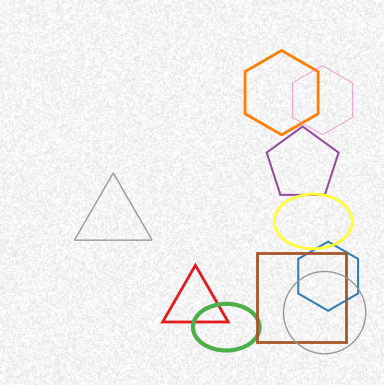[{"shape": "triangle", "thickness": 2, "radius": 0.49, "center": [0.508, 0.213]}, {"shape": "hexagon", "thickness": 1.5, "radius": 0.45, "center": [0.852, 0.283]}, {"shape": "oval", "thickness": 3, "radius": 0.43, "center": [0.588, 0.15]}, {"shape": "pentagon", "thickness": 1.5, "radius": 0.49, "center": [0.786, 0.573]}, {"shape": "hexagon", "thickness": 2, "radius": 0.55, "center": [0.731, 0.759]}, {"shape": "oval", "thickness": 2, "radius": 0.51, "center": [0.814, 0.425]}, {"shape": "square", "thickness": 2, "radius": 0.58, "center": [0.784, 0.227]}, {"shape": "hexagon", "thickness": 0.5, "radius": 0.45, "center": [0.837, 0.74]}, {"shape": "triangle", "thickness": 1, "radius": 0.58, "center": [0.294, 0.434]}, {"shape": "circle", "thickness": 1, "radius": 0.53, "center": [0.843, 0.188]}]